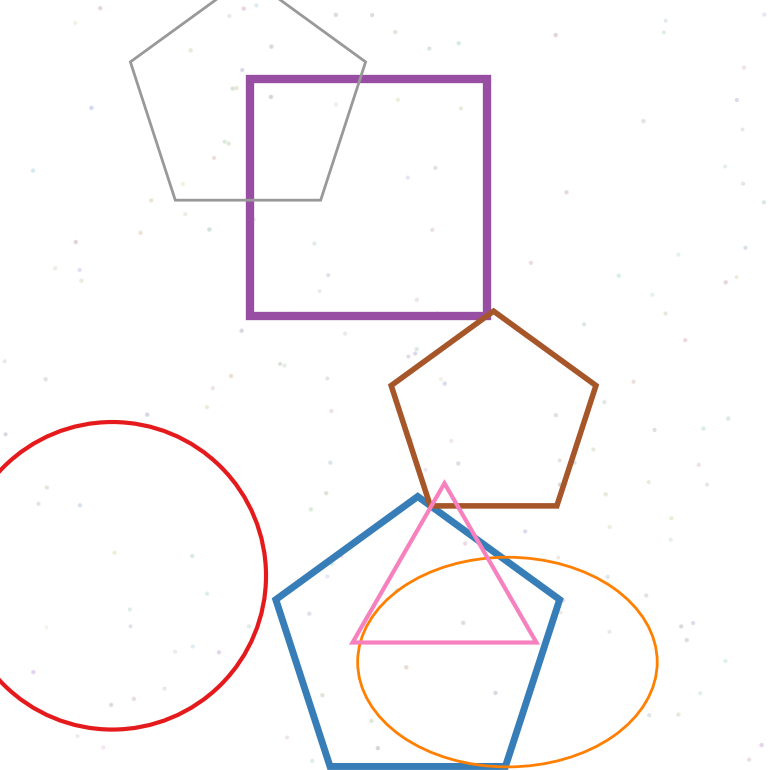[{"shape": "circle", "thickness": 1.5, "radius": 1.0, "center": [0.146, 0.252]}, {"shape": "pentagon", "thickness": 2.5, "radius": 0.97, "center": [0.543, 0.161]}, {"shape": "square", "thickness": 3, "radius": 0.77, "center": [0.478, 0.743]}, {"shape": "oval", "thickness": 1, "radius": 0.97, "center": [0.659, 0.14]}, {"shape": "pentagon", "thickness": 2, "radius": 0.7, "center": [0.641, 0.456]}, {"shape": "triangle", "thickness": 1.5, "radius": 0.69, "center": [0.577, 0.234]}, {"shape": "pentagon", "thickness": 1, "radius": 0.8, "center": [0.322, 0.87]}]